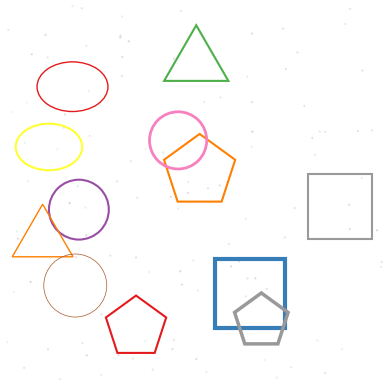[{"shape": "pentagon", "thickness": 1.5, "radius": 0.41, "center": [0.353, 0.15]}, {"shape": "oval", "thickness": 1, "radius": 0.46, "center": [0.188, 0.775]}, {"shape": "square", "thickness": 3, "radius": 0.45, "center": [0.648, 0.238]}, {"shape": "triangle", "thickness": 1.5, "radius": 0.48, "center": [0.51, 0.838]}, {"shape": "circle", "thickness": 1.5, "radius": 0.39, "center": [0.205, 0.455]}, {"shape": "pentagon", "thickness": 1.5, "radius": 0.49, "center": [0.518, 0.555]}, {"shape": "triangle", "thickness": 1, "radius": 0.46, "center": [0.111, 0.379]}, {"shape": "oval", "thickness": 1.5, "radius": 0.43, "center": [0.127, 0.618]}, {"shape": "circle", "thickness": 0.5, "radius": 0.41, "center": [0.196, 0.258]}, {"shape": "circle", "thickness": 2, "radius": 0.37, "center": [0.463, 0.635]}, {"shape": "pentagon", "thickness": 2.5, "radius": 0.37, "center": [0.679, 0.166]}, {"shape": "square", "thickness": 1.5, "radius": 0.42, "center": [0.883, 0.464]}]